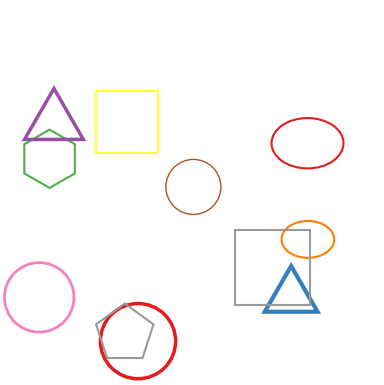[{"shape": "oval", "thickness": 1.5, "radius": 0.47, "center": [0.799, 0.628]}, {"shape": "circle", "thickness": 2.5, "radius": 0.49, "center": [0.358, 0.114]}, {"shape": "triangle", "thickness": 3, "radius": 0.4, "center": [0.756, 0.23]}, {"shape": "hexagon", "thickness": 1.5, "radius": 0.38, "center": [0.129, 0.588]}, {"shape": "triangle", "thickness": 2.5, "radius": 0.44, "center": [0.14, 0.682]}, {"shape": "oval", "thickness": 1.5, "radius": 0.34, "center": [0.8, 0.378]}, {"shape": "square", "thickness": 1.5, "radius": 0.4, "center": [0.331, 0.682]}, {"shape": "circle", "thickness": 1, "radius": 0.36, "center": [0.502, 0.514]}, {"shape": "circle", "thickness": 2, "radius": 0.45, "center": [0.102, 0.228]}, {"shape": "square", "thickness": 1.5, "radius": 0.49, "center": [0.709, 0.305]}, {"shape": "pentagon", "thickness": 1.5, "radius": 0.39, "center": [0.324, 0.133]}]